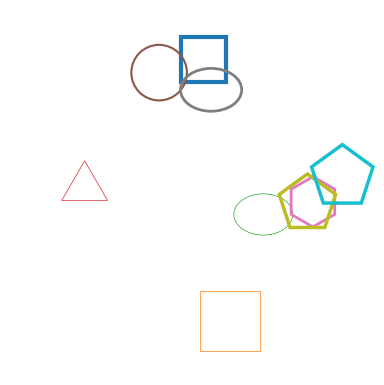[{"shape": "square", "thickness": 3, "radius": 0.29, "center": [0.529, 0.845]}, {"shape": "square", "thickness": 0.5, "radius": 0.39, "center": [0.598, 0.166]}, {"shape": "oval", "thickness": 0.5, "radius": 0.38, "center": [0.684, 0.443]}, {"shape": "triangle", "thickness": 0.5, "radius": 0.34, "center": [0.22, 0.514]}, {"shape": "circle", "thickness": 1.5, "radius": 0.36, "center": [0.413, 0.811]}, {"shape": "hexagon", "thickness": 2, "radius": 0.33, "center": [0.813, 0.476]}, {"shape": "oval", "thickness": 2, "radius": 0.4, "center": [0.548, 0.767]}, {"shape": "pentagon", "thickness": 2.5, "radius": 0.38, "center": [0.798, 0.471]}, {"shape": "pentagon", "thickness": 2.5, "radius": 0.42, "center": [0.889, 0.54]}]